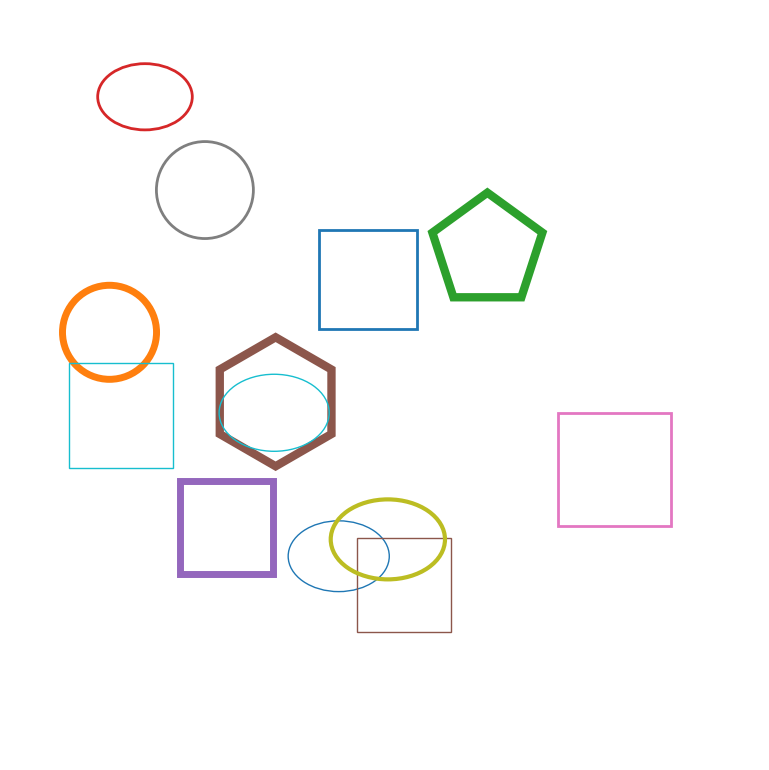[{"shape": "oval", "thickness": 0.5, "radius": 0.33, "center": [0.44, 0.278]}, {"shape": "square", "thickness": 1, "radius": 0.32, "center": [0.478, 0.638]}, {"shape": "circle", "thickness": 2.5, "radius": 0.31, "center": [0.142, 0.568]}, {"shape": "pentagon", "thickness": 3, "radius": 0.38, "center": [0.633, 0.675]}, {"shape": "oval", "thickness": 1, "radius": 0.31, "center": [0.188, 0.874]}, {"shape": "square", "thickness": 2.5, "radius": 0.3, "center": [0.294, 0.315]}, {"shape": "hexagon", "thickness": 3, "radius": 0.42, "center": [0.358, 0.478]}, {"shape": "square", "thickness": 0.5, "radius": 0.3, "center": [0.525, 0.241]}, {"shape": "square", "thickness": 1, "radius": 0.37, "center": [0.798, 0.39]}, {"shape": "circle", "thickness": 1, "radius": 0.31, "center": [0.266, 0.753]}, {"shape": "oval", "thickness": 1.5, "radius": 0.37, "center": [0.504, 0.3]}, {"shape": "oval", "thickness": 0.5, "radius": 0.36, "center": [0.356, 0.464]}, {"shape": "square", "thickness": 0.5, "radius": 0.34, "center": [0.157, 0.46]}]